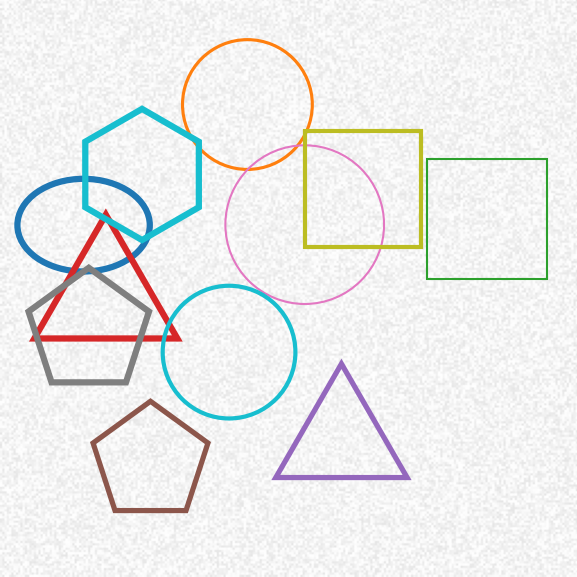[{"shape": "oval", "thickness": 3, "radius": 0.57, "center": [0.145, 0.609]}, {"shape": "circle", "thickness": 1.5, "radius": 0.56, "center": [0.428, 0.818]}, {"shape": "square", "thickness": 1, "radius": 0.52, "center": [0.843, 0.62]}, {"shape": "triangle", "thickness": 3, "radius": 0.71, "center": [0.183, 0.484]}, {"shape": "triangle", "thickness": 2.5, "radius": 0.66, "center": [0.591, 0.238]}, {"shape": "pentagon", "thickness": 2.5, "radius": 0.52, "center": [0.261, 0.2]}, {"shape": "circle", "thickness": 1, "radius": 0.69, "center": [0.528, 0.61]}, {"shape": "pentagon", "thickness": 3, "radius": 0.55, "center": [0.154, 0.426]}, {"shape": "square", "thickness": 2, "radius": 0.5, "center": [0.628, 0.672]}, {"shape": "hexagon", "thickness": 3, "radius": 0.57, "center": [0.246, 0.697]}, {"shape": "circle", "thickness": 2, "radius": 0.57, "center": [0.397, 0.389]}]